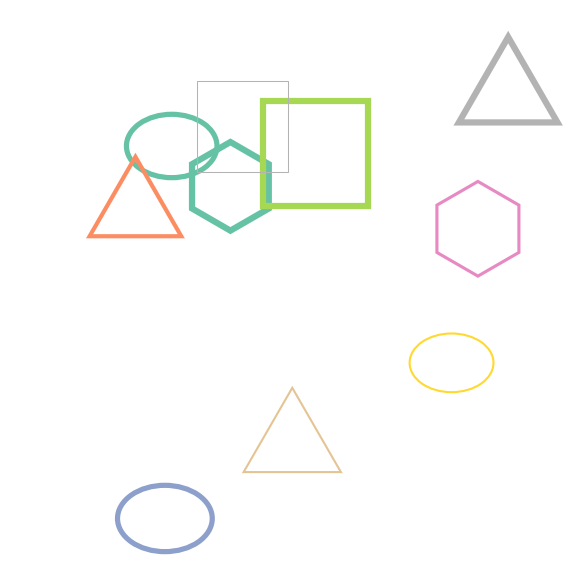[{"shape": "hexagon", "thickness": 3, "radius": 0.38, "center": [0.399, 0.676]}, {"shape": "oval", "thickness": 2.5, "radius": 0.39, "center": [0.297, 0.746]}, {"shape": "triangle", "thickness": 2, "radius": 0.46, "center": [0.235, 0.636]}, {"shape": "oval", "thickness": 2.5, "radius": 0.41, "center": [0.286, 0.101]}, {"shape": "hexagon", "thickness": 1.5, "radius": 0.41, "center": [0.828, 0.603]}, {"shape": "square", "thickness": 3, "radius": 0.45, "center": [0.547, 0.733]}, {"shape": "oval", "thickness": 1, "radius": 0.36, "center": [0.782, 0.371]}, {"shape": "triangle", "thickness": 1, "radius": 0.49, "center": [0.506, 0.23]}, {"shape": "square", "thickness": 0.5, "radius": 0.39, "center": [0.42, 0.78]}, {"shape": "triangle", "thickness": 3, "radius": 0.49, "center": [0.88, 0.836]}]